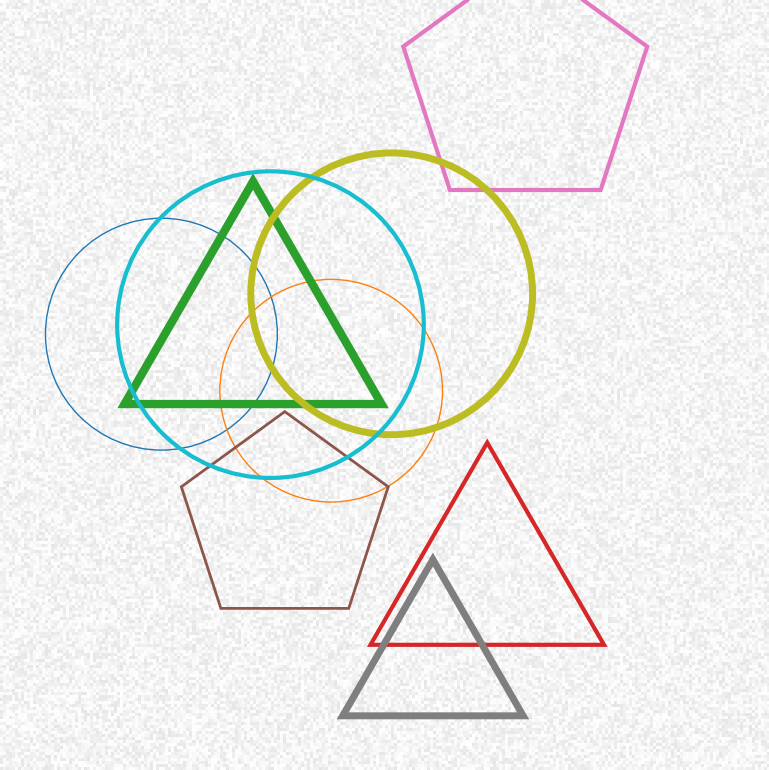[{"shape": "circle", "thickness": 0.5, "radius": 0.75, "center": [0.21, 0.566]}, {"shape": "circle", "thickness": 0.5, "radius": 0.72, "center": [0.43, 0.493]}, {"shape": "triangle", "thickness": 3, "radius": 0.96, "center": [0.329, 0.572]}, {"shape": "triangle", "thickness": 1.5, "radius": 0.88, "center": [0.633, 0.25]}, {"shape": "pentagon", "thickness": 1, "radius": 0.71, "center": [0.37, 0.324]}, {"shape": "pentagon", "thickness": 1.5, "radius": 0.83, "center": [0.682, 0.888]}, {"shape": "triangle", "thickness": 2.5, "radius": 0.68, "center": [0.562, 0.138]}, {"shape": "circle", "thickness": 2.5, "radius": 0.91, "center": [0.509, 0.618]}, {"shape": "circle", "thickness": 1.5, "radius": 1.0, "center": [0.351, 0.578]}]